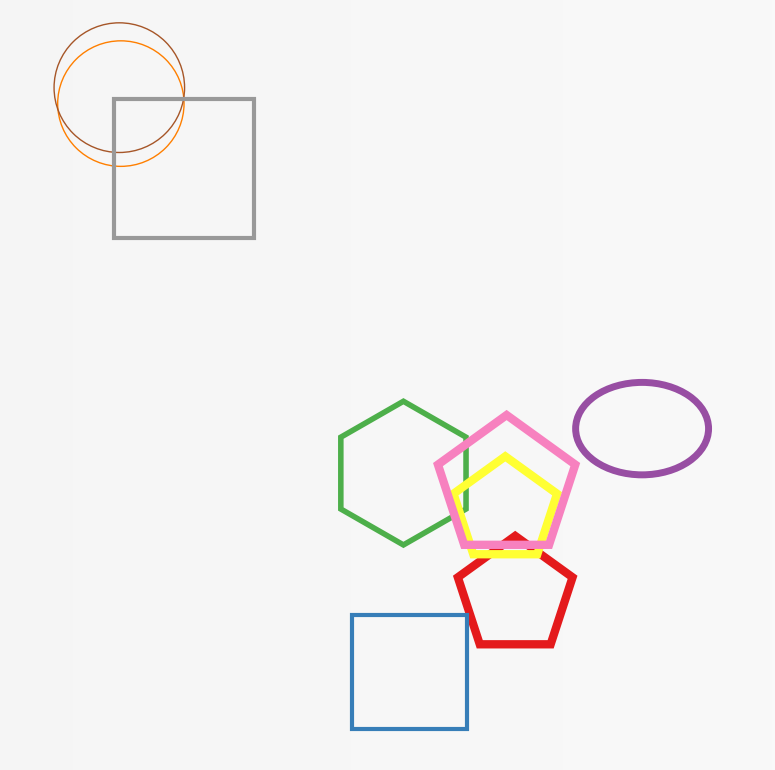[{"shape": "pentagon", "thickness": 3, "radius": 0.39, "center": [0.665, 0.226]}, {"shape": "square", "thickness": 1.5, "radius": 0.37, "center": [0.528, 0.128]}, {"shape": "hexagon", "thickness": 2, "radius": 0.47, "center": [0.521, 0.386]}, {"shape": "oval", "thickness": 2.5, "radius": 0.43, "center": [0.829, 0.443]}, {"shape": "circle", "thickness": 0.5, "radius": 0.41, "center": [0.156, 0.865]}, {"shape": "pentagon", "thickness": 3, "radius": 0.35, "center": [0.652, 0.337]}, {"shape": "circle", "thickness": 0.5, "radius": 0.42, "center": [0.154, 0.886]}, {"shape": "pentagon", "thickness": 3, "radius": 0.47, "center": [0.654, 0.368]}, {"shape": "square", "thickness": 1.5, "radius": 0.45, "center": [0.238, 0.781]}]